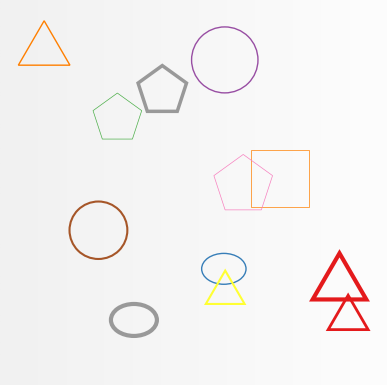[{"shape": "triangle", "thickness": 2, "radius": 0.3, "center": [0.898, 0.174]}, {"shape": "triangle", "thickness": 3, "radius": 0.4, "center": [0.876, 0.262]}, {"shape": "oval", "thickness": 1, "radius": 0.29, "center": [0.578, 0.302]}, {"shape": "pentagon", "thickness": 0.5, "radius": 0.33, "center": [0.303, 0.692]}, {"shape": "circle", "thickness": 1, "radius": 0.43, "center": [0.58, 0.844]}, {"shape": "square", "thickness": 0.5, "radius": 0.37, "center": [0.723, 0.537]}, {"shape": "triangle", "thickness": 1, "radius": 0.38, "center": [0.114, 0.869]}, {"shape": "triangle", "thickness": 1.5, "radius": 0.29, "center": [0.581, 0.239]}, {"shape": "circle", "thickness": 1.5, "radius": 0.37, "center": [0.254, 0.402]}, {"shape": "pentagon", "thickness": 0.5, "radius": 0.4, "center": [0.628, 0.519]}, {"shape": "pentagon", "thickness": 2.5, "radius": 0.33, "center": [0.419, 0.764]}, {"shape": "oval", "thickness": 3, "radius": 0.3, "center": [0.346, 0.169]}]